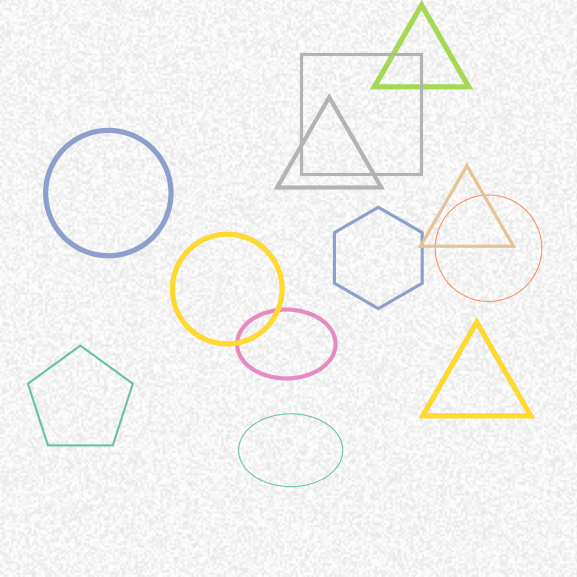[{"shape": "oval", "thickness": 0.5, "radius": 0.45, "center": [0.503, 0.219]}, {"shape": "pentagon", "thickness": 1, "radius": 0.48, "center": [0.139, 0.305]}, {"shape": "circle", "thickness": 0.5, "radius": 0.46, "center": [0.846, 0.569]}, {"shape": "circle", "thickness": 2.5, "radius": 0.54, "center": [0.188, 0.665]}, {"shape": "hexagon", "thickness": 1.5, "radius": 0.44, "center": [0.655, 0.553]}, {"shape": "oval", "thickness": 2, "radius": 0.43, "center": [0.496, 0.403]}, {"shape": "triangle", "thickness": 2.5, "radius": 0.47, "center": [0.73, 0.896]}, {"shape": "triangle", "thickness": 2.5, "radius": 0.54, "center": [0.825, 0.333]}, {"shape": "circle", "thickness": 2.5, "radius": 0.47, "center": [0.394, 0.499]}, {"shape": "triangle", "thickness": 1.5, "radius": 0.47, "center": [0.809, 0.619]}, {"shape": "triangle", "thickness": 2, "radius": 0.52, "center": [0.57, 0.727]}, {"shape": "square", "thickness": 1.5, "radius": 0.52, "center": [0.625, 0.802]}]